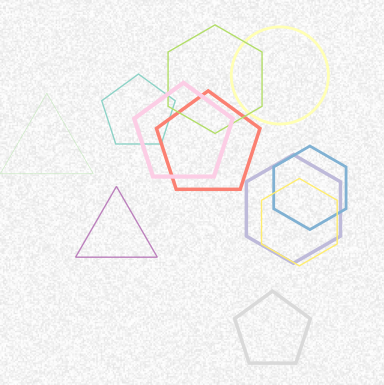[{"shape": "pentagon", "thickness": 1, "radius": 0.5, "center": [0.36, 0.707]}, {"shape": "circle", "thickness": 2, "radius": 0.63, "center": [0.727, 0.804]}, {"shape": "hexagon", "thickness": 2.5, "radius": 0.71, "center": [0.762, 0.457]}, {"shape": "pentagon", "thickness": 2.5, "radius": 0.71, "center": [0.541, 0.623]}, {"shape": "hexagon", "thickness": 2, "radius": 0.54, "center": [0.805, 0.512]}, {"shape": "hexagon", "thickness": 1, "radius": 0.7, "center": [0.559, 0.794]}, {"shape": "pentagon", "thickness": 3, "radius": 0.67, "center": [0.477, 0.65]}, {"shape": "pentagon", "thickness": 2.5, "radius": 0.52, "center": [0.708, 0.14]}, {"shape": "triangle", "thickness": 1, "radius": 0.61, "center": [0.302, 0.393]}, {"shape": "triangle", "thickness": 0.5, "radius": 0.7, "center": [0.122, 0.618]}, {"shape": "hexagon", "thickness": 1, "radius": 0.57, "center": [0.778, 0.423]}]